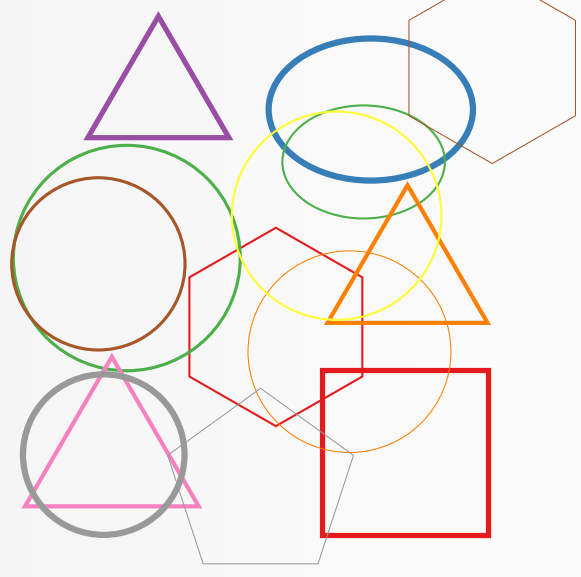[{"shape": "square", "thickness": 2.5, "radius": 0.71, "center": [0.697, 0.216]}, {"shape": "hexagon", "thickness": 1, "radius": 0.86, "center": [0.475, 0.433]}, {"shape": "oval", "thickness": 3, "radius": 0.88, "center": [0.638, 0.809]}, {"shape": "circle", "thickness": 1.5, "radius": 0.98, "center": [0.218, 0.552]}, {"shape": "oval", "thickness": 1, "radius": 0.7, "center": [0.626, 0.719]}, {"shape": "triangle", "thickness": 2.5, "radius": 0.7, "center": [0.272, 0.831]}, {"shape": "circle", "thickness": 0.5, "radius": 0.87, "center": [0.601, 0.39]}, {"shape": "triangle", "thickness": 2, "radius": 0.79, "center": [0.701, 0.52]}, {"shape": "circle", "thickness": 1, "radius": 0.9, "center": [0.579, 0.626]}, {"shape": "circle", "thickness": 1.5, "radius": 0.75, "center": [0.169, 0.542]}, {"shape": "hexagon", "thickness": 0.5, "radius": 0.83, "center": [0.847, 0.881]}, {"shape": "triangle", "thickness": 2, "radius": 0.86, "center": [0.192, 0.209]}, {"shape": "circle", "thickness": 3, "radius": 0.69, "center": [0.178, 0.212]}, {"shape": "pentagon", "thickness": 0.5, "radius": 0.84, "center": [0.448, 0.159]}]